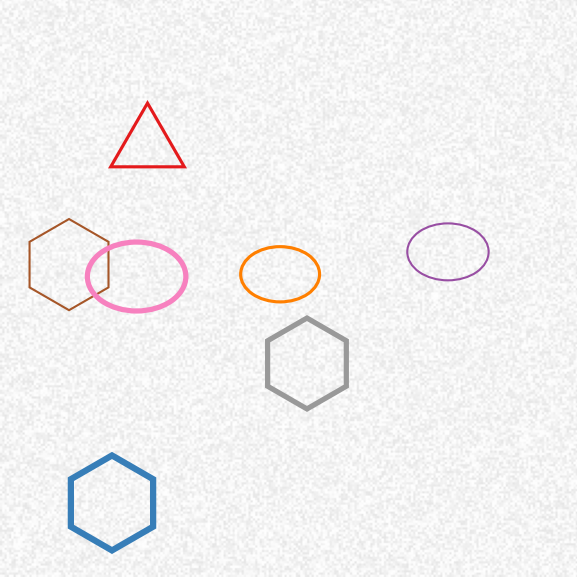[{"shape": "triangle", "thickness": 1.5, "radius": 0.37, "center": [0.255, 0.747]}, {"shape": "hexagon", "thickness": 3, "radius": 0.41, "center": [0.194, 0.128]}, {"shape": "oval", "thickness": 1, "radius": 0.35, "center": [0.776, 0.563]}, {"shape": "oval", "thickness": 1.5, "radius": 0.34, "center": [0.485, 0.524]}, {"shape": "hexagon", "thickness": 1, "radius": 0.39, "center": [0.12, 0.541]}, {"shape": "oval", "thickness": 2.5, "radius": 0.43, "center": [0.237, 0.52]}, {"shape": "hexagon", "thickness": 2.5, "radius": 0.39, "center": [0.532, 0.37]}]